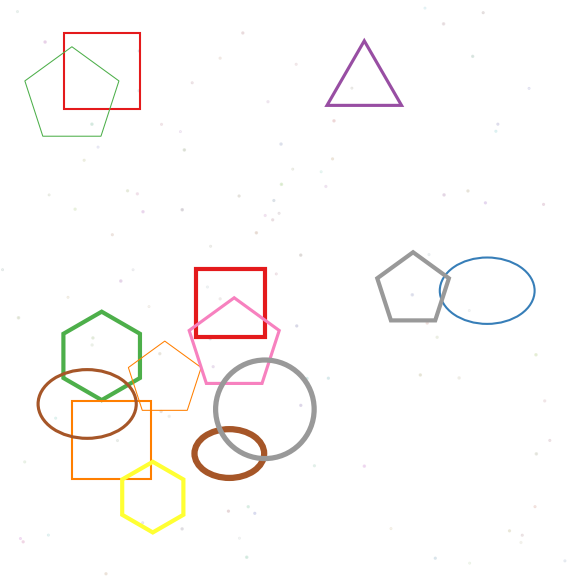[{"shape": "square", "thickness": 1, "radius": 0.33, "center": [0.176, 0.876]}, {"shape": "square", "thickness": 2, "radius": 0.3, "center": [0.399, 0.475]}, {"shape": "oval", "thickness": 1, "radius": 0.41, "center": [0.844, 0.496]}, {"shape": "pentagon", "thickness": 0.5, "radius": 0.43, "center": [0.124, 0.833]}, {"shape": "hexagon", "thickness": 2, "radius": 0.38, "center": [0.176, 0.383]}, {"shape": "triangle", "thickness": 1.5, "radius": 0.37, "center": [0.631, 0.854]}, {"shape": "pentagon", "thickness": 0.5, "radius": 0.33, "center": [0.285, 0.342]}, {"shape": "square", "thickness": 1, "radius": 0.34, "center": [0.193, 0.237]}, {"shape": "hexagon", "thickness": 2, "radius": 0.31, "center": [0.265, 0.138]}, {"shape": "oval", "thickness": 1.5, "radius": 0.42, "center": [0.151, 0.3]}, {"shape": "oval", "thickness": 3, "radius": 0.3, "center": [0.397, 0.214]}, {"shape": "pentagon", "thickness": 1.5, "radius": 0.41, "center": [0.406, 0.402]}, {"shape": "pentagon", "thickness": 2, "radius": 0.33, "center": [0.715, 0.497]}, {"shape": "circle", "thickness": 2.5, "radius": 0.43, "center": [0.459, 0.29]}]